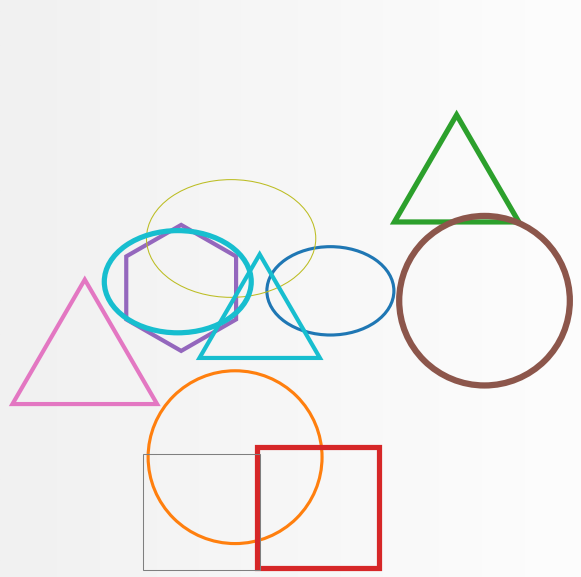[{"shape": "oval", "thickness": 1.5, "radius": 0.55, "center": [0.568, 0.496]}, {"shape": "circle", "thickness": 1.5, "radius": 0.75, "center": [0.404, 0.207]}, {"shape": "triangle", "thickness": 2.5, "radius": 0.62, "center": [0.786, 0.677]}, {"shape": "square", "thickness": 2.5, "radius": 0.53, "center": [0.546, 0.12]}, {"shape": "hexagon", "thickness": 2, "radius": 0.55, "center": [0.312, 0.501]}, {"shape": "circle", "thickness": 3, "radius": 0.73, "center": [0.834, 0.478]}, {"shape": "triangle", "thickness": 2, "radius": 0.72, "center": [0.146, 0.371]}, {"shape": "square", "thickness": 0.5, "radius": 0.5, "center": [0.347, 0.113]}, {"shape": "oval", "thickness": 0.5, "radius": 0.73, "center": [0.398, 0.586]}, {"shape": "triangle", "thickness": 2, "radius": 0.6, "center": [0.447, 0.439]}, {"shape": "oval", "thickness": 2.5, "radius": 0.63, "center": [0.306, 0.511]}]